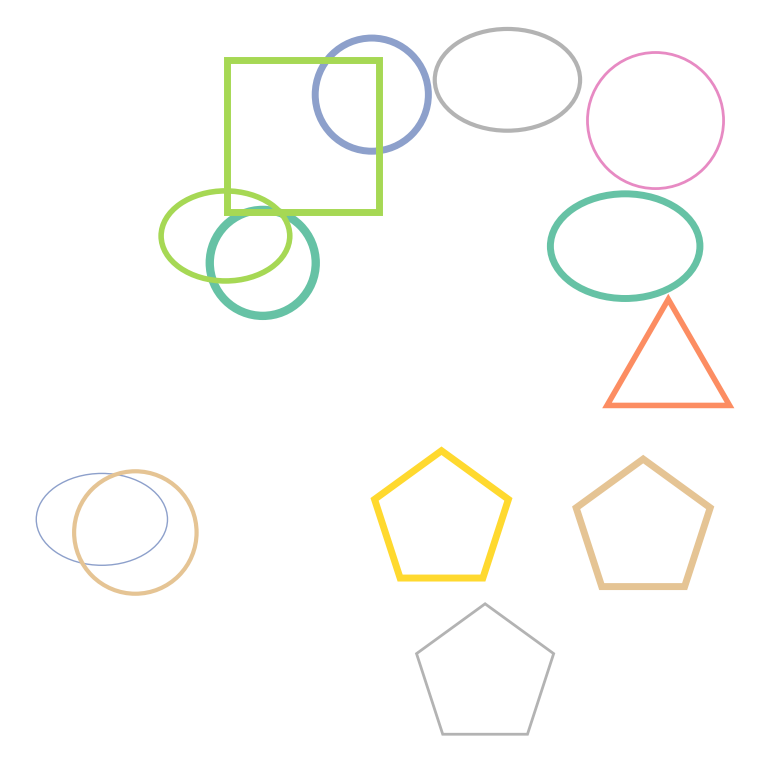[{"shape": "oval", "thickness": 2.5, "radius": 0.49, "center": [0.812, 0.68]}, {"shape": "circle", "thickness": 3, "radius": 0.34, "center": [0.341, 0.659]}, {"shape": "triangle", "thickness": 2, "radius": 0.46, "center": [0.868, 0.519]}, {"shape": "oval", "thickness": 0.5, "radius": 0.43, "center": [0.132, 0.326]}, {"shape": "circle", "thickness": 2.5, "radius": 0.37, "center": [0.483, 0.877]}, {"shape": "circle", "thickness": 1, "radius": 0.44, "center": [0.851, 0.843]}, {"shape": "square", "thickness": 2.5, "radius": 0.49, "center": [0.393, 0.823]}, {"shape": "oval", "thickness": 2, "radius": 0.42, "center": [0.293, 0.694]}, {"shape": "pentagon", "thickness": 2.5, "radius": 0.46, "center": [0.573, 0.323]}, {"shape": "circle", "thickness": 1.5, "radius": 0.4, "center": [0.176, 0.308]}, {"shape": "pentagon", "thickness": 2.5, "radius": 0.46, "center": [0.835, 0.312]}, {"shape": "pentagon", "thickness": 1, "radius": 0.47, "center": [0.63, 0.122]}, {"shape": "oval", "thickness": 1.5, "radius": 0.47, "center": [0.659, 0.896]}]